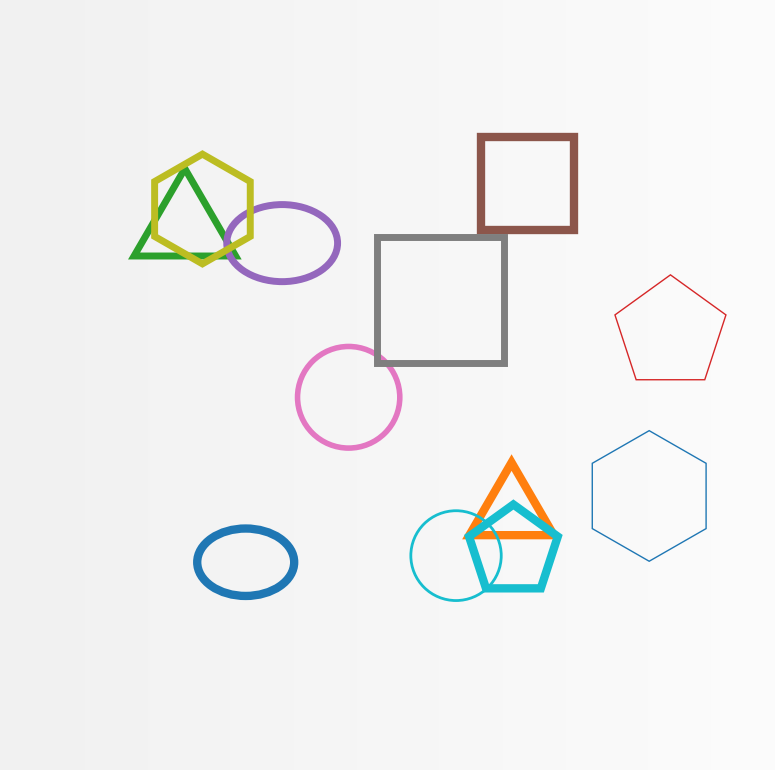[{"shape": "oval", "thickness": 3, "radius": 0.31, "center": [0.317, 0.27]}, {"shape": "hexagon", "thickness": 0.5, "radius": 0.42, "center": [0.838, 0.356]}, {"shape": "triangle", "thickness": 3, "radius": 0.31, "center": [0.66, 0.336]}, {"shape": "triangle", "thickness": 2.5, "radius": 0.38, "center": [0.239, 0.705]}, {"shape": "pentagon", "thickness": 0.5, "radius": 0.38, "center": [0.865, 0.568]}, {"shape": "oval", "thickness": 2.5, "radius": 0.36, "center": [0.364, 0.684]}, {"shape": "square", "thickness": 3, "radius": 0.3, "center": [0.681, 0.762]}, {"shape": "circle", "thickness": 2, "radius": 0.33, "center": [0.45, 0.484]}, {"shape": "square", "thickness": 2.5, "radius": 0.41, "center": [0.569, 0.61]}, {"shape": "hexagon", "thickness": 2.5, "radius": 0.36, "center": [0.261, 0.729]}, {"shape": "circle", "thickness": 1, "radius": 0.29, "center": [0.588, 0.278]}, {"shape": "pentagon", "thickness": 3, "radius": 0.3, "center": [0.662, 0.285]}]